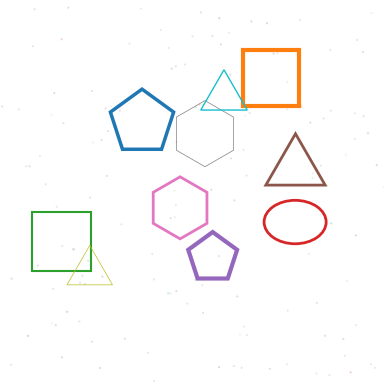[{"shape": "pentagon", "thickness": 2.5, "radius": 0.43, "center": [0.369, 0.682]}, {"shape": "square", "thickness": 3, "radius": 0.36, "center": [0.705, 0.796]}, {"shape": "square", "thickness": 1.5, "radius": 0.38, "center": [0.159, 0.372]}, {"shape": "oval", "thickness": 2, "radius": 0.4, "center": [0.767, 0.423]}, {"shape": "pentagon", "thickness": 3, "radius": 0.33, "center": [0.552, 0.331]}, {"shape": "triangle", "thickness": 2, "radius": 0.44, "center": [0.768, 0.564]}, {"shape": "hexagon", "thickness": 2, "radius": 0.4, "center": [0.468, 0.46]}, {"shape": "hexagon", "thickness": 0.5, "radius": 0.43, "center": [0.532, 0.653]}, {"shape": "triangle", "thickness": 0.5, "radius": 0.34, "center": [0.233, 0.294]}, {"shape": "triangle", "thickness": 1, "radius": 0.35, "center": [0.582, 0.749]}]